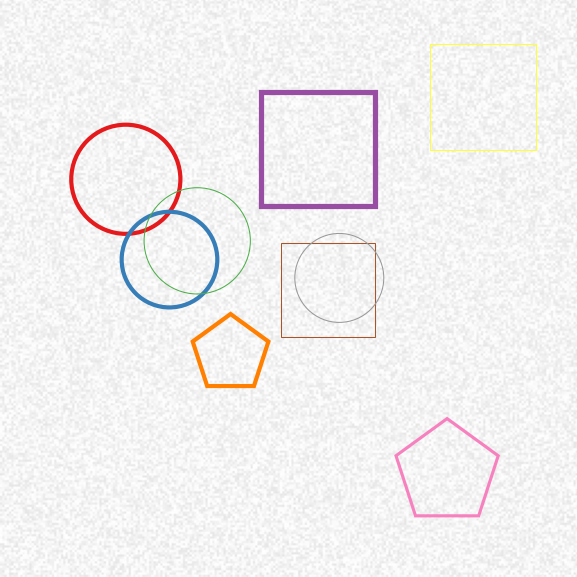[{"shape": "circle", "thickness": 2, "radius": 0.47, "center": [0.218, 0.689]}, {"shape": "circle", "thickness": 2, "radius": 0.41, "center": [0.293, 0.55]}, {"shape": "circle", "thickness": 0.5, "radius": 0.46, "center": [0.342, 0.582]}, {"shape": "square", "thickness": 2.5, "radius": 0.49, "center": [0.55, 0.742]}, {"shape": "pentagon", "thickness": 2, "radius": 0.34, "center": [0.399, 0.386]}, {"shape": "square", "thickness": 0.5, "radius": 0.46, "center": [0.836, 0.831]}, {"shape": "square", "thickness": 0.5, "radius": 0.41, "center": [0.568, 0.497]}, {"shape": "pentagon", "thickness": 1.5, "radius": 0.47, "center": [0.774, 0.181]}, {"shape": "circle", "thickness": 0.5, "radius": 0.39, "center": [0.588, 0.518]}]